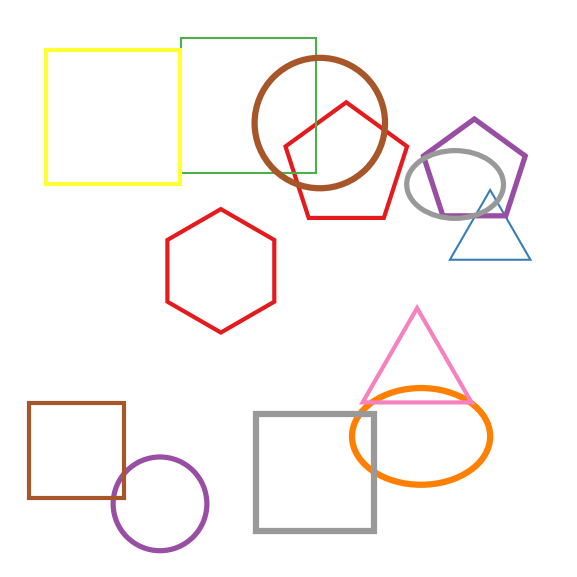[{"shape": "pentagon", "thickness": 2, "radius": 0.55, "center": [0.6, 0.711]}, {"shape": "hexagon", "thickness": 2, "radius": 0.53, "center": [0.382, 0.53]}, {"shape": "triangle", "thickness": 1, "radius": 0.4, "center": [0.849, 0.59]}, {"shape": "square", "thickness": 1, "radius": 0.59, "center": [0.431, 0.816]}, {"shape": "circle", "thickness": 2.5, "radius": 0.41, "center": [0.277, 0.127]}, {"shape": "pentagon", "thickness": 2.5, "radius": 0.46, "center": [0.821, 0.7]}, {"shape": "oval", "thickness": 3, "radius": 0.6, "center": [0.729, 0.243]}, {"shape": "square", "thickness": 2, "radius": 0.58, "center": [0.196, 0.796]}, {"shape": "circle", "thickness": 3, "radius": 0.56, "center": [0.554, 0.786]}, {"shape": "square", "thickness": 2, "radius": 0.41, "center": [0.133, 0.219]}, {"shape": "triangle", "thickness": 2, "radius": 0.54, "center": [0.722, 0.357]}, {"shape": "square", "thickness": 3, "radius": 0.51, "center": [0.545, 0.181]}, {"shape": "oval", "thickness": 2.5, "radius": 0.42, "center": [0.788, 0.68]}]